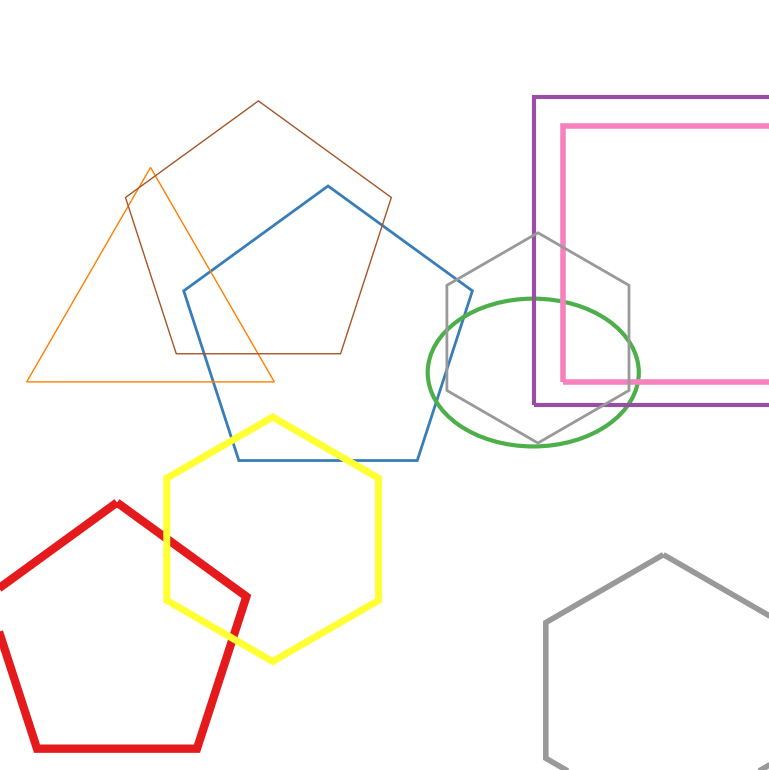[{"shape": "pentagon", "thickness": 3, "radius": 0.88, "center": [0.152, 0.171]}, {"shape": "pentagon", "thickness": 1, "radius": 0.99, "center": [0.426, 0.561]}, {"shape": "oval", "thickness": 1.5, "radius": 0.69, "center": [0.693, 0.516]}, {"shape": "square", "thickness": 1.5, "radius": 1.0, "center": [0.893, 0.674]}, {"shape": "triangle", "thickness": 0.5, "radius": 0.93, "center": [0.195, 0.597]}, {"shape": "hexagon", "thickness": 2.5, "radius": 0.79, "center": [0.354, 0.3]}, {"shape": "pentagon", "thickness": 0.5, "radius": 0.91, "center": [0.336, 0.687]}, {"shape": "square", "thickness": 2, "radius": 0.83, "center": [0.898, 0.671]}, {"shape": "hexagon", "thickness": 1, "radius": 0.68, "center": [0.699, 0.561]}, {"shape": "hexagon", "thickness": 2, "radius": 0.88, "center": [0.862, 0.103]}]